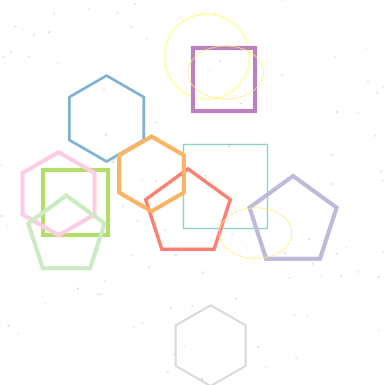[{"shape": "square", "thickness": 1, "radius": 0.54, "center": [0.585, 0.517]}, {"shape": "circle", "thickness": 1.5, "radius": 0.55, "center": [0.538, 0.853]}, {"shape": "pentagon", "thickness": 3, "radius": 0.59, "center": [0.761, 0.424]}, {"shape": "pentagon", "thickness": 2.5, "radius": 0.58, "center": [0.488, 0.446]}, {"shape": "hexagon", "thickness": 2, "radius": 0.56, "center": [0.277, 0.692]}, {"shape": "hexagon", "thickness": 3, "radius": 0.49, "center": [0.393, 0.548]}, {"shape": "square", "thickness": 3, "radius": 0.42, "center": [0.195, 0.475]}, {"shape": "hexagon", "thickness": 3, "radius": 0.54, "center": [0.152, 0.497]}, {"shape": "hexagon", "thickness": 1.5, "radius": 0.52, "center": [0.547, 0.102]}, {"shape": "square", "thickness": 3, "radius": 0.4, "center": [0.581, 0.794]}, {"shape": "pentagon", "thickness": 3, "radius": 0.52, "center": [0.173, 0.388]}, {"shape": "oval", "thickness": 0.5, "radius": 0.49, "center": [0.586, 0.812]}, {"shape": "oval", "thickness": 0.5, "radius": 0.47, "center": [0.664, 0.394]}]